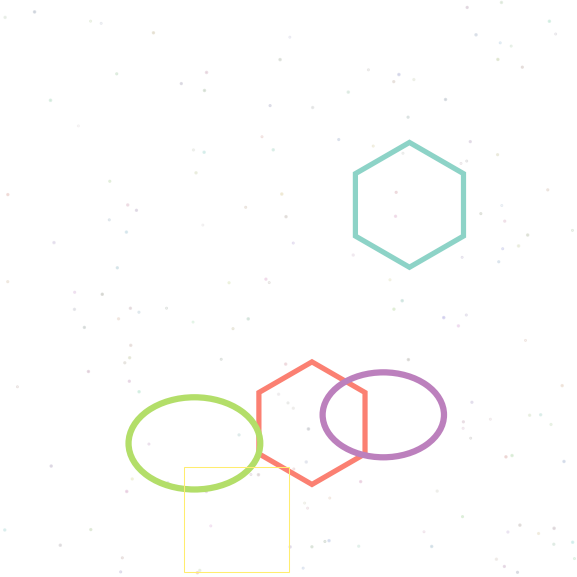[{"shape": "hexagon", "thickness": 2.5, "radius": 0.54, "center": [0.709, 0.644]}, {"shape": "hexagon", "thickness": 2.5, "radius": 0.53, "center": [0.54, 0.266]}, {"shape": "oval", "thickness": 3, "radius": 0.57, "center": [0.337, 0.231]}, {"shape": "oval", "thickness": 3, "radius": 0.53, "center": [0.664, 0.281]}, {"shape": "square", "thickness": 0.5, "radius": 0.46, "center": [0.409, 0.1]}]